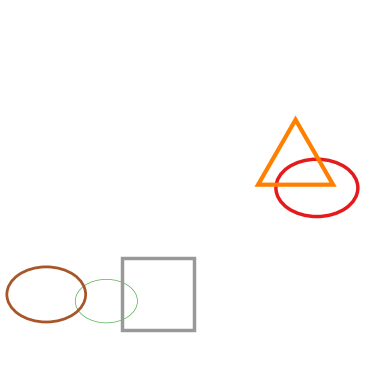[{"shape": "oval", "thickness": 2.5, "radius": 0.53, "center": [0.823, 0.512]}, {"shape": "oval", "thickness": 0.5, "radius": 0.4, "center": [0.276, 0.218]}, {"shape": "triangle", "thickness": 3, "radius": 0.56, "center": [0.768, 0.577]}, {"shape": "oval", "thickness": 2, "radius": 0.51, "center": [0.12, 0.235]}, {"shape": "square", "thickness": 2.5, "radius": 0.47, "center": [0.41, 0.235]}]